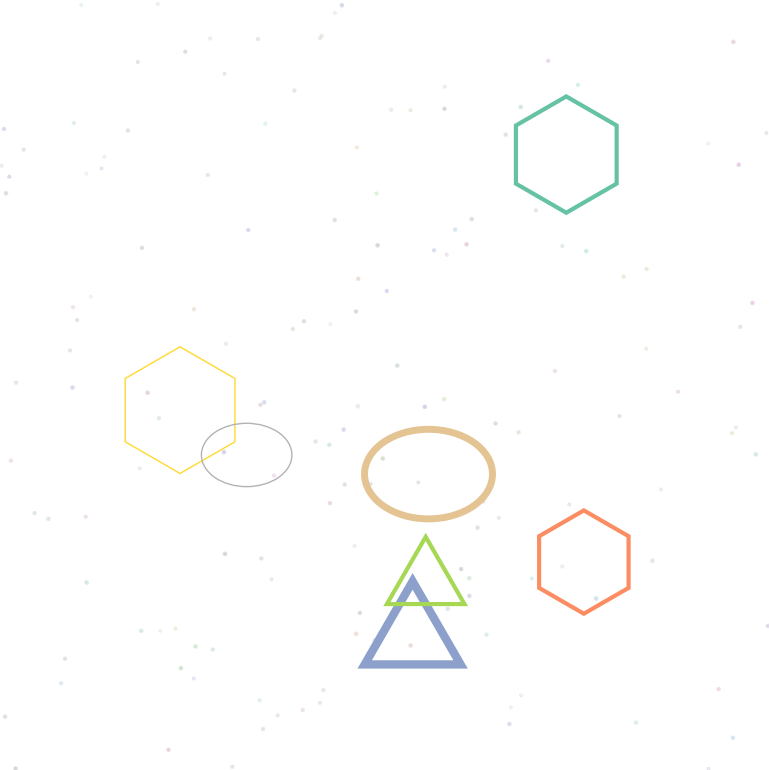[{"shape": "hexagon", "thickness": 1.5, "radius": 0.38, "center": [0.735, 0.799]}, {"shape": "hexagon", "thickness": 1.5, "radius": 0.34, "center": [0.758, 0.27]}, {"shape": "triangle", "thickness": 3, "radius": 0.36, "center": [0.536, 0.173]}, {"shape": "triangle", "thickness": 1.5, "radius": 0.29, "center": [0.553, 0.245]}, {"shape": "hexagon", "thickness": 0.5, "radius": 0.41, "center": [0.234, 0.467]}, {"shape": "oval", "thickness": 2.5, "radius": 0.42, "center": [0.557, 0.384]}, {"shape": "oval", "thickness": 0.5, "radius": 0.29, "center": [0.32, 0.409]}]